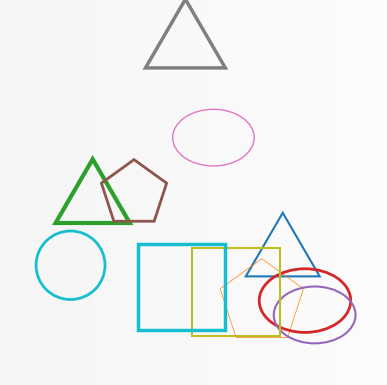[{"shape": "triangle", "thickness": 1.5, "radius": 0.55, "center": [0.73, 0.337]}, {"shape": "pentagon", "thickness": 0.5, "radius": 0.57, "center": [0.676, 0.215]}, {"shape": "triangle", "thickness": 3, "radius": 0.55, "center": [0.239, 0.476]}, {"shape": "oval", "thickness": 2, "radius": 0.59, "center": [0.787, 0.219]}, {"shape": "oval", "thickness": 1.5, "radius": 0.53, "center": [0.812, 0.182]}, {"shape": "pentagon", "thickness": 2, "radius": 0.44, "center": [0.346, 0.497]}, {"shape": "oval", "thickness": 1, "radius": 0.53, "center": [0.551, 0.642]}, {"shape": "triangle", "thickness": 2.5, "radius": 0.59, "center": [0.478, 0.883]}, {"shape": "square", "thickness": 1.5, "radius": 0.57, "center": [0.609, 0.242]}, {"shape": "square", "thickness": 2.5, "radius": 0.56, "center": [0.468, 0.254]}, {"shape": "circle", "thickness": 2, "radius": 0.44, "center": [0.182, 0.311]}]